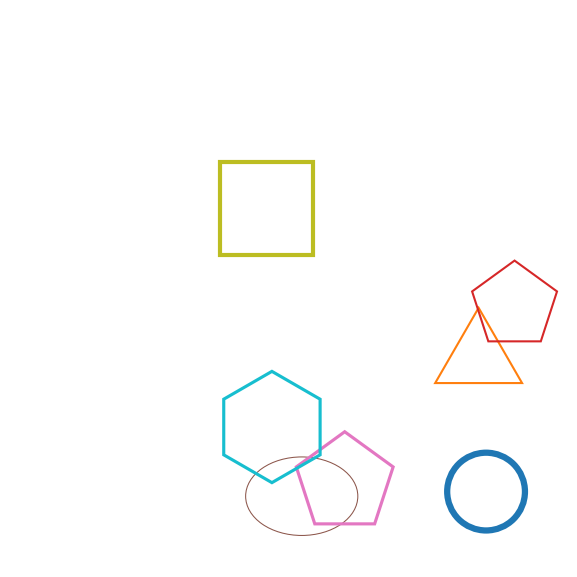[{"shape": "circle", "thickness": 3, "radius": 0.34, "center": [0.842, 0.148]}, {"shape": "triangle", "thickness": 1, "radius": 0.43, "center": [0.829, 0.379]}, {"shape": "pentagon", "thickness": 1, "radius": 0.39, "center": [0.891, 0.471]}, {"shape": "oval", "thickness": 0.5, "radius": 0.49, "center": [0.522, 0.14]}, {"shape": "pentagon", "thickness": 1.5, "radius": 0.44, "center": [0.597, 0.163]}, {"shape": "square", "thickness": 2, "radius": 0.4, "center": [0.462, 0.639]}, {"shape": "hexagon", "thickness": 1.5, "radius": 0.48, "center": [0.471, 0.26]}]